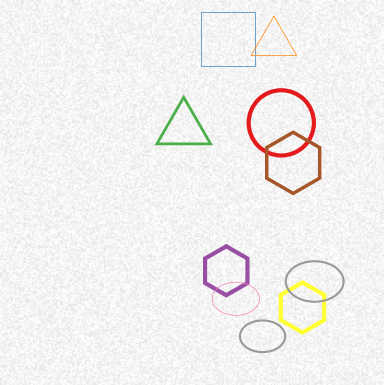[{"shape": "circle", "thickness": 3, "radius": 0.42, "center": [0.731, 0.681]}, {"shape": "square", "thickness": 0.5, "radius": 0.35, "center": [0.592, 0.899]}, {"shape": "triangle", "thickness": 2, "radius": 0.4, "center": [0.477, 0.667]}, {"shape": "hexagon", "thickness": 3, "radius": 0.32, "center": [0.588, 0.297]}, {"shape": "triangle", "thickness": 0.5, "radius": 0.34, "center": [0.711, 0.89]}, {"shape": "hexagon", "thickness": 3, "radius": 0.33, "center": [0.786, 0.201]}, {"shape": "hexagon", "thickness": 2.5, "radius": 0.4, "center": [0.762, 0.577]}, {"shape": "oval", "thickness": 0.5, "radius": 0.31, "center": [0.612, 0.224]}, {"shape": "oval", "thickness": 1.5, "radius": 0.29, "center": [0.682, 0.127]}, {"shape": "oval", "thickness": 1.5, "radius": 0.38, "center": [0.817, 0.269]}]